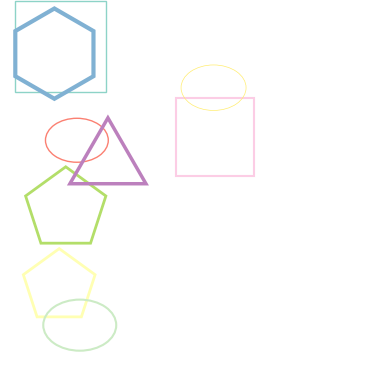[{"shape": "square", "thickness": 1, "radius": 0.59, "center": [0.156, 0.879]}, {"shape": "pentagon", "thickness": 2, "radius": 0.49, "center": [0.154, 0.256]}, {"shape": "oval", "thickness": 1, "radius": 0.41, "center": [0.2, 0.636]}, {"shape": "hexagon", "thickness": 3, "radius": 0.59, "center": [0.141, 0.861]}, {"shape": "pentagon", "thickness": 2, "radius": 0.55, "center": [0.171, 0.457]}, {"shape": "square", "thickness": 1.5, "radius": 0.51, "center": [0.558, 0.644]}, {"shape": "triangle", "thickness": 2.5, "radius": 0.57, "center": [0.28, 0.58]}, {"shape": "oval", "thickness": 1.5, "radius": 0.47, "center": [0.207, 0.155]}, {"shape": "oval", "thickness": 0.5, "radius": 0.42, "center": [0.555, 0.772]}]